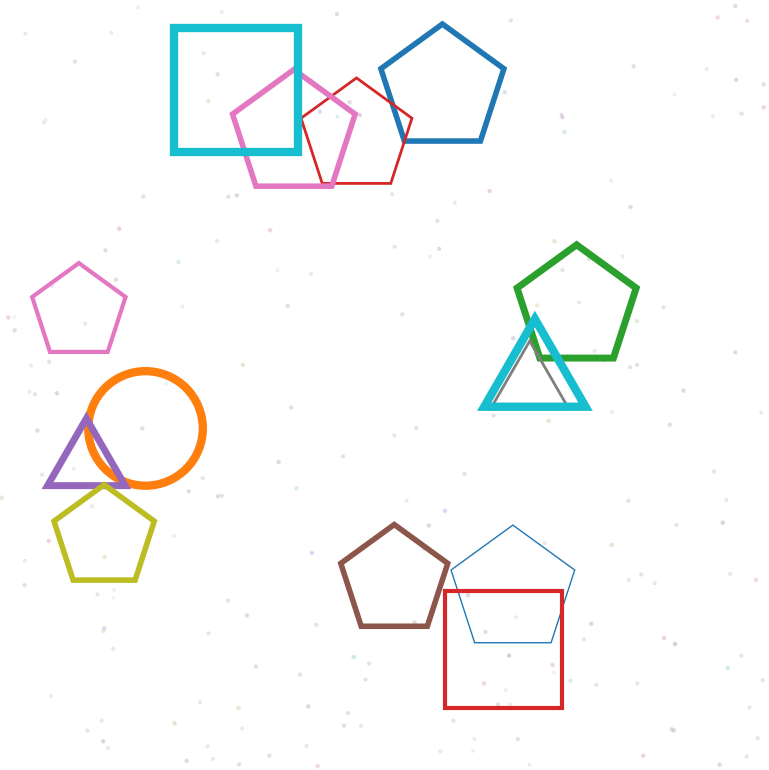[{"shape": "pentagon", "thickness": 2, "radius": 0.42, "center": [0.575, 0.885]}, {"shape": "pentagon", "thickness": 0.5, "radius": 0.42, "center": [0.666, 0.234]}, {"shape": "circle", "thickness": 3, "radius": 0.37, "center": [0.189, 0.444]}, {"shape": "pentagon", "thickness": 2.5, "radius": 0.41, "center": [0.749, 0.601]}, {"shape": "square", "thickness": 1.5, "radius": 0.38, "center": [0.654, 0.157]}, {"shape": "pentagon", "thickness": 1, "radius": 0.38, "center": [0.463, 0.823]}, {"shape": "triangle", "thickness": 2.5, "radius": 0.29, "center": [0.112, 0.398]}, {"shape": "pentagon", "thickness": 2, "radius": 0.37, "center": [0.512, 0.246]}, {"shape": "pentagon", "thickness": 2, "radius": 0.42, "center": [0.382, 0.826]}, {"shape": "pentagon", "thickness": 1.5, "radius": 0.32, "center": [0.102, 0.595]}, {"shape": "triangle", "thickness": 1, "radius": 0.29, "center": [0.688, 0.498]}, {"shape": "pentagon", "thickness": 2, "radius": 0.34, "center": [0.135, 0.302]}, {"shape": "square", "thickness": 3, "radius": 0.4, "center": [0.306, 0.883]}, {"shape": "triangle", "thickness": 3, "radius": 0.38, "center": [0.695, 0.51]}]